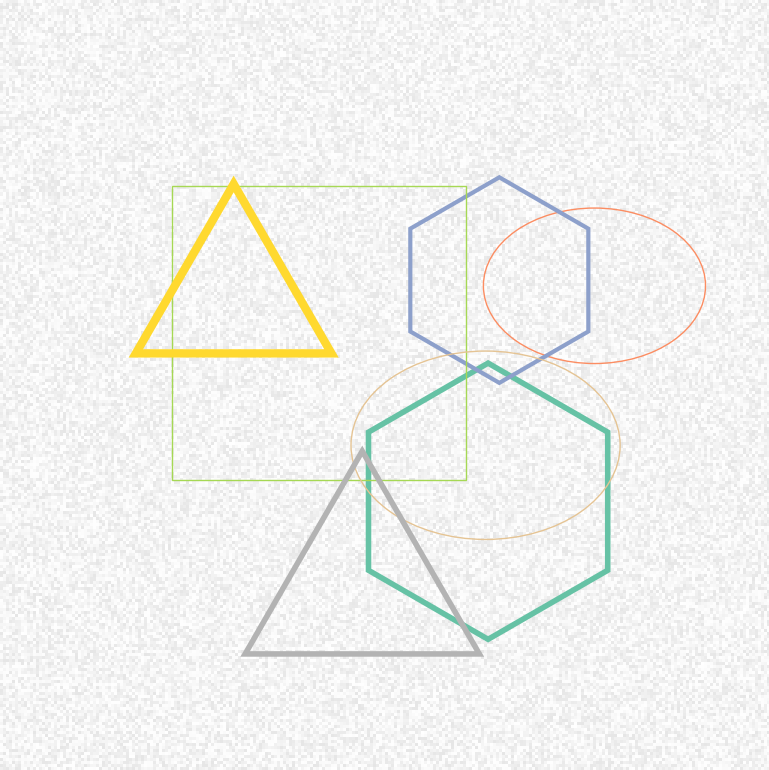[{"shape": "hexagon", "thickness": 2, "radius": 0.9, "center": [0.634, 0.349]}, {"shape": "oval", "thickness": 0.5, "radius": 0.72, "center": [0.772, 0.629]}, {"shape": "hexagon", "thickness": 1.5, "radius": 0.67, "center": [0.648, 0.636]}, {"shape": "square", "thickness": 0.5, "radius": 0.95, "center": [0.414, 0.568]}, {"shape": "triangle", "thickness": 3, "radius": 0.73, "center": [0.303, 0.614]}, {"shape": "oval", "thickness": 0.5, "radius": 0.87, "center": [0.631, 0.422]}, {"shape": "triangle", "thickness": 2, "radius": 0.88, "center": [0.47, 0.239]}]